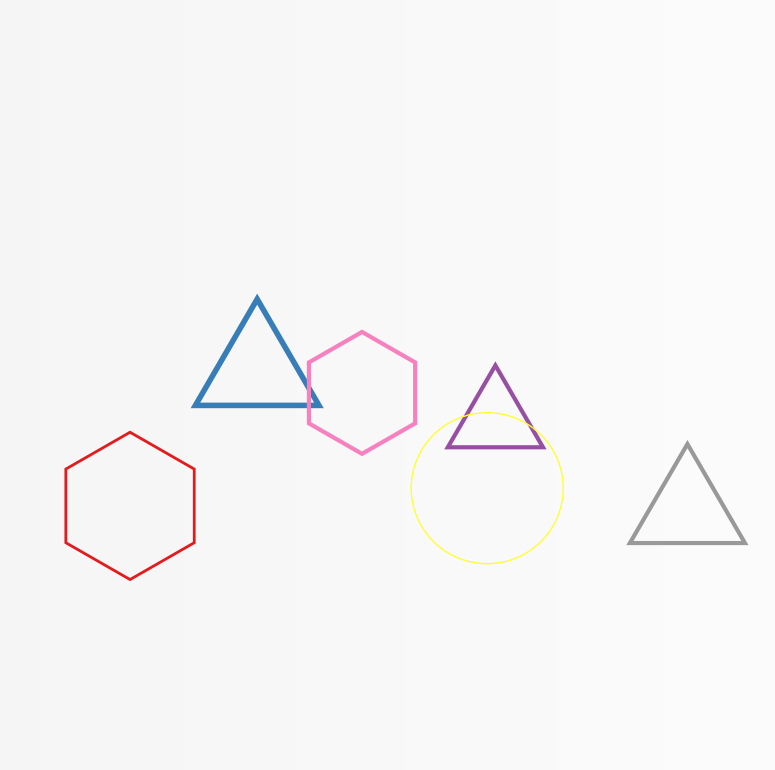[{"shape": "hexagon", "thickness": 1, "radius": 0.48, "center": [0.168, 0.343]}, {"shape": "triangle", "thickness": 2, "radius": 0.46, "center": [0.332, 0.52]}, {"shape": "triangle", "thickness": 1.5, "radius": 0.35, "center": [0.639, 0.455]}, {"shape": "circle", "thickness": 0.5, "radius": 0.49, "center": [0.629, 0.366]}, {"shape": "hexagon", "thickness": 1.5, "radius": 0.4, "center": [0.467, 0.49]}, {"shape": "triangle", "thickness": 1.5, "radius": 0.43, "center": [0.887, 0.338]}]